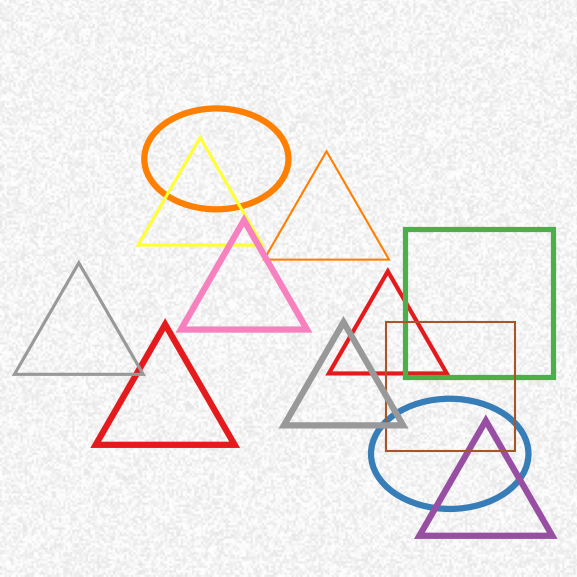[{"shape": "triangle", "thickness": 3, "radius": 0.69, "center": [0.286, 0.298]}, {"shape": "triangle", "thickness": 2, "radius": 0.59, "center": [0.672, 0.411]}, {"shape": "oval", "thickness": 3, "radius": 0.68, "center": [0.779, 0.213]}, {"shape": "square", "thickness": 2.5, "radius": 0.64, "center": [0.83, 0.475]}, {"shape": "triangle", "thickness": 3, "radius": 0.66, "center": [0.841, 0.138]}, {"shape": "triangle", "thickness": 1, "radius": 0.63, "center": [0.565, 0.612]}, {"shape": "oval", "thickness": 3, "radius": 0.62, "center": [0.375, 0.724]}, {"shape": "triangle", "thickness": 1.5, "radius": 0.62, "center": [0.347, 0.637]}, {"shape": "square", "thickness": 1, "radius": 0.56, "center": [0.78, 0.329]}, {"shape": "triangle", "thickness": 3, "radius": 0.63, "center": [0.422, 0.492]}, {"shape": "triangle", "thickness": 1.5, "radius": 0.64, "center": [0.137, 0.415]}, {"shape": "triangle", "thickness": 3, "radius": 0.6, "center": [0.595, 0.322]}]